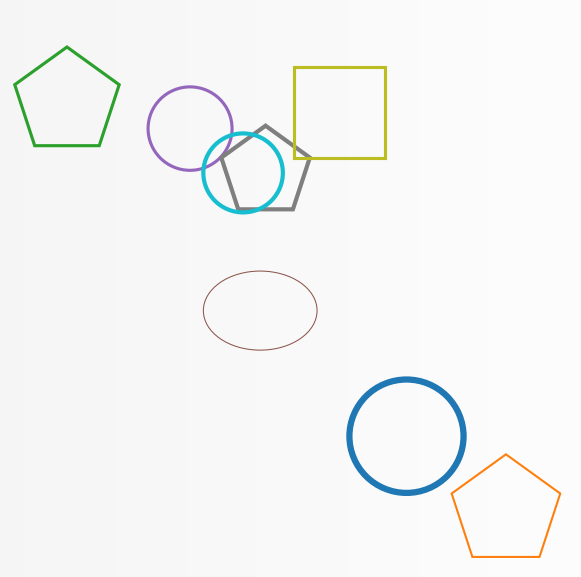[{"shape": "circle", "thickness": 3, "radius": 0.49, "center": [0.699, 0.244]}, {"shape": "pentagon", "thickness": 1, "radius": 0.49, "center": [0.87, 0.114]}, {"shape": "pentagon", "thickness": 1.5, "radius": 0.47, "center": [0.115, 0.823]}, {"shape": "circle", "thickness": 1.5, "radius": 0.36, "center": [0.327, 0.776]}, {"shape": "oval", "thickness": 0.5, "radius": 0.49, "center": [0.448, 0.461]}, {"shape": "pentagon", "thickness": 2, "radius": 0.4, "center": [0.457, 0.701]}, {"shape": "square", "thickness": 1.5, "radius": 0.39, "center": [0.584, 0.805]}, {"shape": "circle", "thickness": 2, "radius": 0.34, "center": [0.418, 0.7]}]